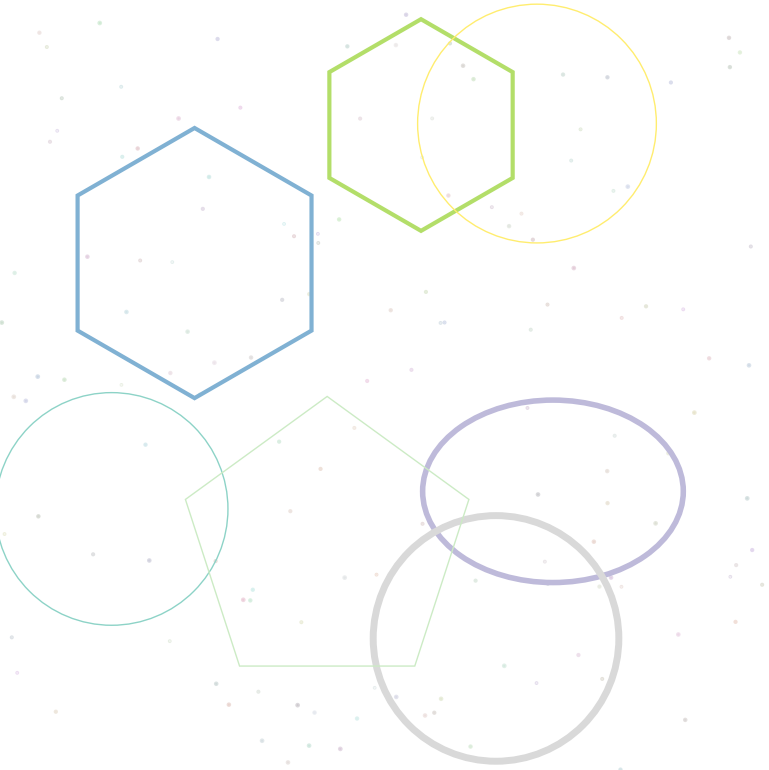[{"shape": "circle", "thickness": 0.5, "radius": 0.76, "center": [0.145, 0.339]}, {"shape": "oval", "thickness": 2, "radius": 0.85, "center": [0.718, 0.362]}, {"shape": "hexagon", "thickness": 1.5, "radius": 0.88, "center": [0.253, 0.658]}, {"shape": "hexagon", "thickness": 1.5, "radius": 0.69, "center": [0.547, 0.838]}, {"shape": "circle", "thickness": 2.5, "radius": 0.8, "center": [0.644, 0.171]}, {"shape": "pentagon", "thickness": 0.5, "radius": 0.97, "center": [0.425, 0.292]}, {"shape": "circle", "thickness": 0.5, "radius": 0.78, "center": [0.697, 0.84]}]